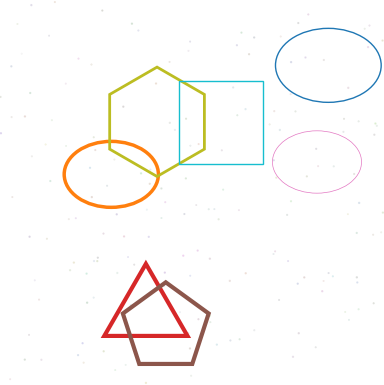[{"shape": "oval", "thickness": 1, "radius": 0.69, "center": [0.853, 0.83]}, {"shape": "oval", "thickness": 2.5, "radius": 0.61, "center": [0.289, 0.547]}, {"shape": "triangle", "thickness": 3, "radius": 0.62, "center": [0.379, 0.19]}, {"shape": "pentagon", "thickness": 3, "radius": 0.59, "center": [0.431, 0.149]}, {"shape": "oval", "thickness": 0.5, "radius": 0.58, "center": [0.823, 0.579]}, {"shape": "hexagon", "thickness": 2, "radius": 0.71, "center": [0.408, 0.684]}, {"shape": "square", "thickness": 1, "radius": 0.54, "center": [0.573, 0.682]}]